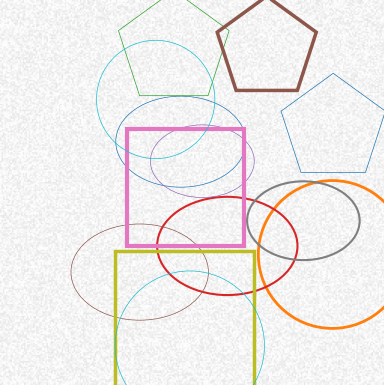[{"shape": "pentagon", "thickness": 0.5, "radius": 0.71, "center": [0.866, 0.667]}, {"shape": "oval", "thickness": 0.5, "radius": 0.84, "center": [0.47, 0.632]}, {"shape": "circle", "thickness": 2, "radius": 0.96, "center": [0.863, 0.339]}, {"shape": "pentagon", "thickness": 0.5, "radius": 0.76, "center": [0.451, 0.874]}, {"shape": "oval", "thickness": 1.5, "radius": 0.91, "center": [0.59, 0.361]}, {"shape": "oval", "thickness": 0.5, "radius": 0.67, "center": [0.526, 0.581]}, {"shape": "oval", "thickness": 0.5, "radius": 0.89, "center": [0.363, 0.293]}, {"shape": "pentagon", "thickness": 2.5, "radius": 0.68, "center": [0.693, 0.875]}, {"shape": "square", "thickness": 3, "radius": 0.76, "center": [0.482, 0.513]}, {"shape": "oval", "thickness": 1.5, "radius": 0.73, "center": [0.788, 0.427]}, {"shape": "square", "thickness": 2.5, "radius": 0.9, "center": [0.478, 0.167]}, {"shape": "circle", "thickness": 0.5, "radius": 0.97, "center": [0.493, 0.102]}, {"shape": "circle", "thickness": 0.5, "radius": 0.77, "center": [0.404, 0.742]}]